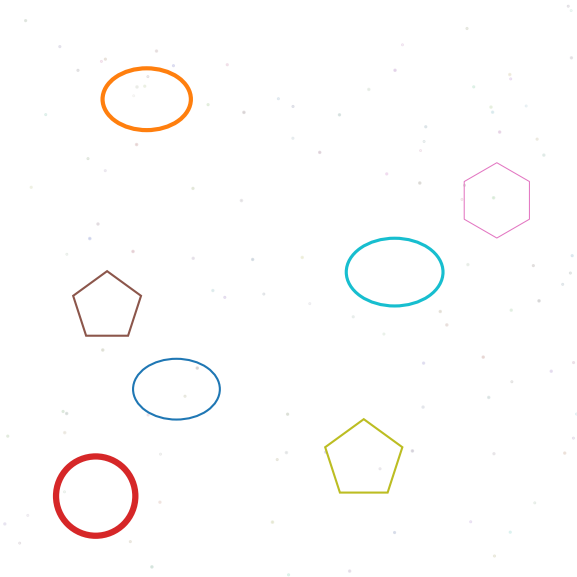[{"shape": "oval", "thickness": 1, "radius": 0.38, "center": [0.306, 0.325]}, {"shape": "oval", "thickness": 2, "radius": 0.38, "center": [0.254, 0.827]}, {"shape": "circle", "thickness": 3, "radius": 0.34, "center": [0.166, 0.14]}, {"shape": "pentagon", "thickness": 1, "radius": 0.31, "center": [0.185, 0.468]}, {"shape": "hexagon", "thickness": 0.5, "radius": 0.33, "center": [0.86, 0.652]}, {"shape": "pentagon", "thickness": 1, "radius": 0.35, "center": [0.63, 0.203]}, {"shape": "oval", "thickness": 1.5, "radius": 0.42, "center": [0.683, 0.528]}]